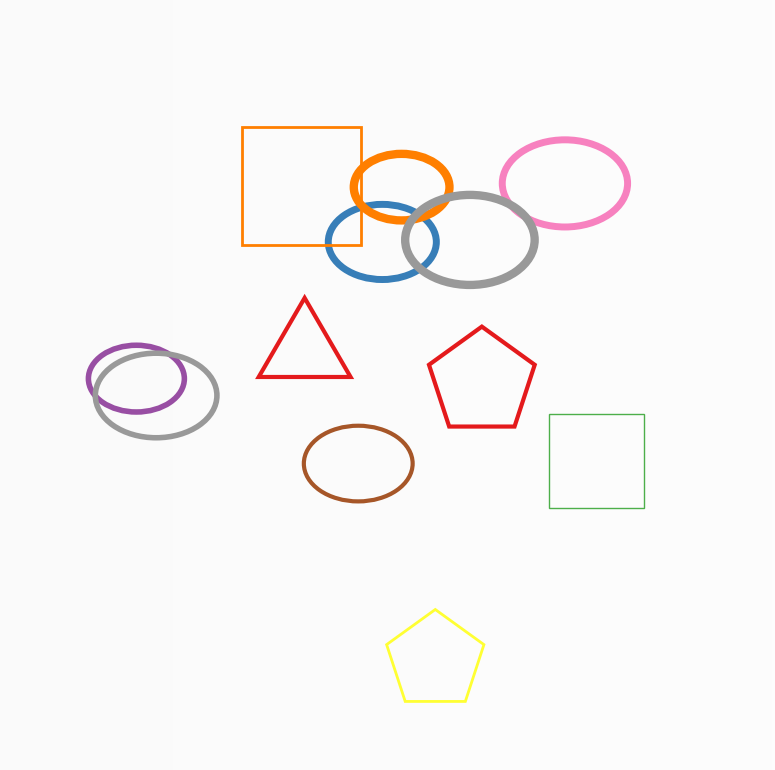[{"shape": "pentagon", "thickness": 1.5, "radius": 0.36, "center": [0.622, 0.504]}, {"shape": "triangle", "thickness": 1.5, "radius": 0.34, "center": [0.393, 0.545]}, {"shape": "oval", "thickness": 2.5, "radius": 0.35, "center": [0.493, 0.686]}, {"shape": "square", "thickness": 0.5, "radius": 0.31, "center": [0.769, 0.401]}, {"shape": "oval", "thickness": 2, "radius": 0.31, "center": [0.176, 0.508]}, {"shape": "oval", "thickness": 3, "radius": 0.31, "center": [0.518, 0.757]}, {"shape": "square", "thickness": 1, "radius": 0.38, "center": [0.389, 0.759]}, {"shape": "pentagon", "thickness": 1, "radius": 0.33, "center": [0.562, 0.142]}, {"shape": "oval", "thickness": 1.5, "radius": 0.35, "center": [0.462, 0.398]}, {"shape": "oval", "thickness": 2.5, "radius": 0.4, "center": [0.729, 0.762]}, {"shape": "oval", "thickness": 3, "radius": 0.42, "center": [0.606, 0.688]}, {"shape": "oval", "thickness": 2, "radius": 0.39, "center": [0.201, 0.486]}]